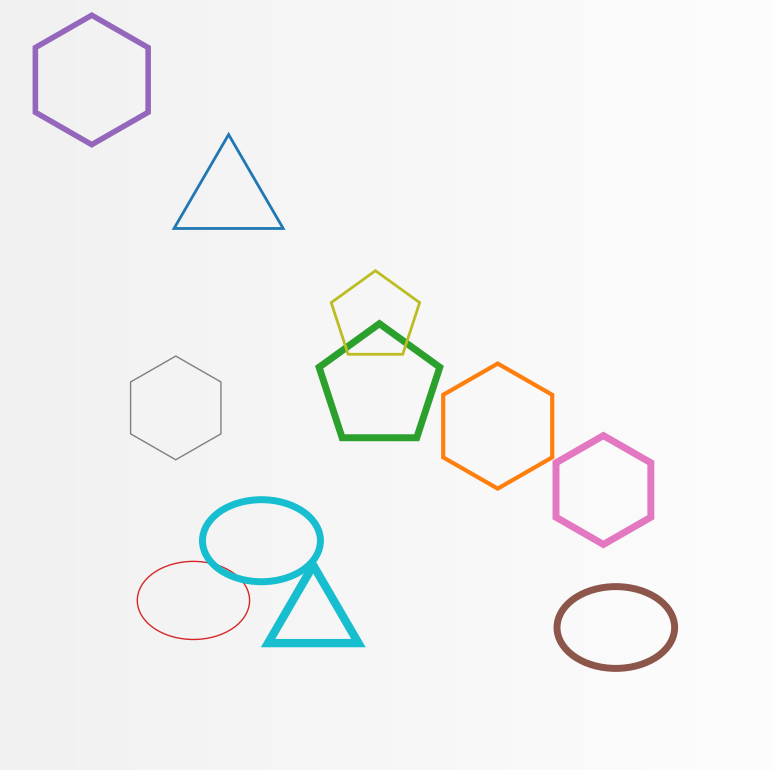[{"shape": "triangle", "thickness": 1, "radius": 0.41, "center": [0.295, 0.744]}, {"shape": "hexagon", "thickness": 1.5, "radius": 0.41, "center": [0.642, 0.447]}, {"shape": "pentagon", "thickness": 2.5, "radius": 0.41, "center": [0.49, 0.498]}, {"shape": "oval", "thickness": 0.5, "radius": 0.36, "center": [0.25, 0.22]}, {"shape": "hexagon", "thickness": 2, "radius": 0.42, "center": [0.118, 0.896]}, {"shape": "oval", "thickness": 2.5, "radius": 0.38, "center": [0.795, 0.185]}, {"shape": "hexagon", "thickness": 2.5, "radius": 0.35, "center": [0.779, 0.364]}, {"shape": "hexagon", "thickness": 0.5, "radius": 0.34, "center": [0.227, 0.47]}, {"shape": "pentagon", "thickness": 1, "radius": 0.3, "center": [0.484, 0.588]}, {"shape": "oval", "thickness": 2.5, "radius": 0.38, "center": [0.337, 0.298]}, {"shape": "triangle", "thickness": 3, "radius": 0.34, "center": [0.404, 0.198]}]